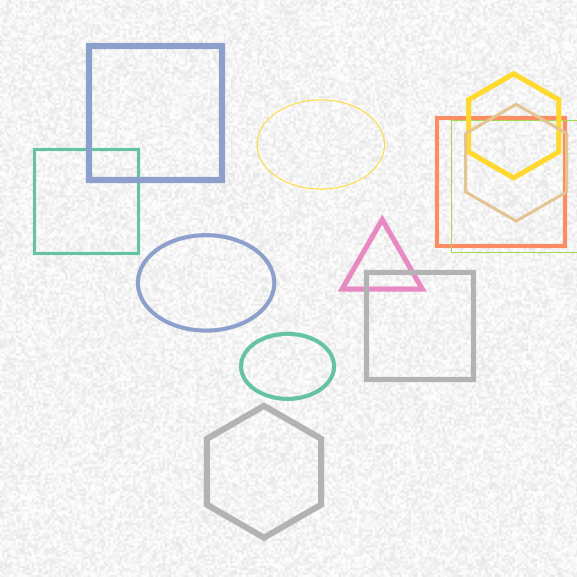[{"shape": "oval", "thickness": 2, "radius": 0.4, "center": [0.498, 0.365]}, {"shape": "square", "thickness": 1.5, "radius": 0.45, "center": [0.149, 0.651]}, {"shape": "square", "thickness": 2, "radius": 0.55, "center": [0.868, 0.684]}, {"shape": "oval", "thickness": 2, "radius": 0.59, "center": [0.357, 0.509]}, {"shape": "square", "thickness": 3, "radius": 0.58, "center": [0.269, 0.803]}, {"shape": "triangle", "thickness": 2.5, "radius": 0.4, "center": [0.662, 0.539]}, {"shape": "square", "thickness": 0.5, "radius": 0.57, "center": [0.895, 0.677]}, {"shape": "oval", "thickness": 0.5, "radius": 0.55, "center": [0.556, 0.749]}, {"shape": "hexagon", "thickness": 2.5, "radius": 0.45, "center": [0.889, 0.781]}, {"shape": "hexagon", "thickness": 1.5, "radius": 0.51, "center": [0.894, 0.717]}, {"shape": "hexagon", "thickness": 3, "radius": 0.57, "center": [0.457, 0.182]}, {"shape": "square", "thickness": 2.5, "radius": 0.46, "center": [0.727, 0.435]}]